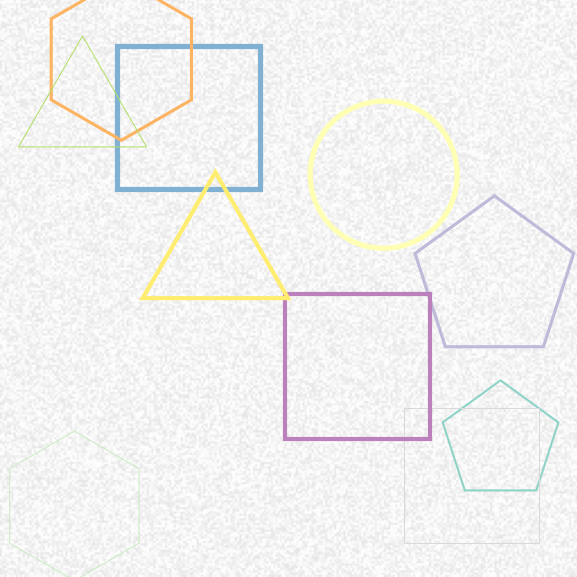[{"shape": "pentagon", "thickness": 1, "radius": 0.53, "center": [0.867, 0.235]}, {"shape": "circle", "thickness": 2.5, "radius": 0.64, "center": [0.664, 0.697]}, {"shape": "pentagon", "thickness": 1.5, "radius": 0.72, "center": [0.856, 0.516]}, {"shape": "square", "thickness": 2.5, "radius": 0.62, "center": [0.326, 0.796]}, {"shape": "hexagon", "thickness": 1.5, "radius": 0.7, "center": [0.21, 0.896]}, {"shape": "triangle", "thickness": 0.5, "radius": 0.64, "center": [0.143, 0.809]}, {"shape": "square", "thickness": 0.5, "radius": 0.58, "center": [0.817, 0.176]}, {"shape": "square", "thickness": 2, "radius": 0.63, "center": [0.619, 0.365]}, {"shape": "hexagon", "thickness": 0.5, "radius": 0.65, "center": [0.129, 0.123]}, {"shape": "triangle", "thickness": 2, "radius": 0.73, "center": [0.373, 0.556]}]